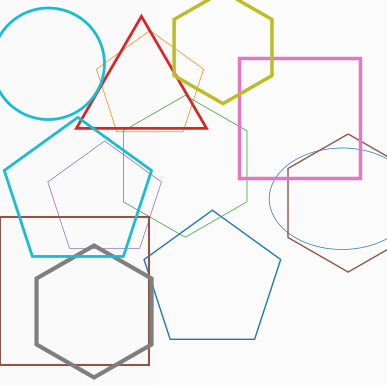[{"shape": "pentagon", "thickness": 1, "radius": 0.93, "center": [0.548, 0.269]}, {"shape": "oval", "thickness": 0.5, "radius": 0.94, "center": [0.883, 0.484]}, {"shape": "pentagon", "thickness": 0.5, "radius": 0.73, "center": [0.387, 0.775]}, {"shape": "hexagon", "thickness": 0.5, "radius": 0.92, "center": [0.478, 0.568]}, {"shape": "triangle", "thickness": 2, "radius": 0.97, "center": [0.365, 0.764]}, {"shape": "pentagon", "thickness": 0.5, "radius": 0.77, "center": [0.27, 0.48]}, {"shape": "square", "thickness": 1.5, "radius": 0.96, "center": [0.193, 0.244]}, {"shape": "hexagon", "thickness": 1, "radius": 0.9, "center": [0.899, 0.473]}, {"shape": "square", "thickness": 2.5, "radius": 0.78, "center": [0.774, 0.694]}, {"shape": "hexagon", "thickness": 3, "radius": 0.86, "center": [0.243, 0.191]}, {"shape": "hexagon", "thickness": 2.5, "radius": 0.73, "center": [0.576, 0.877]}, {"shape": "circle", "thickness": 2, "radius": 0.72, "center": [0.125, 0.834]}, {"shape": "pentagon", "thickness": 2, "radius": 1.0, "center": [0.201, 0.495]}]